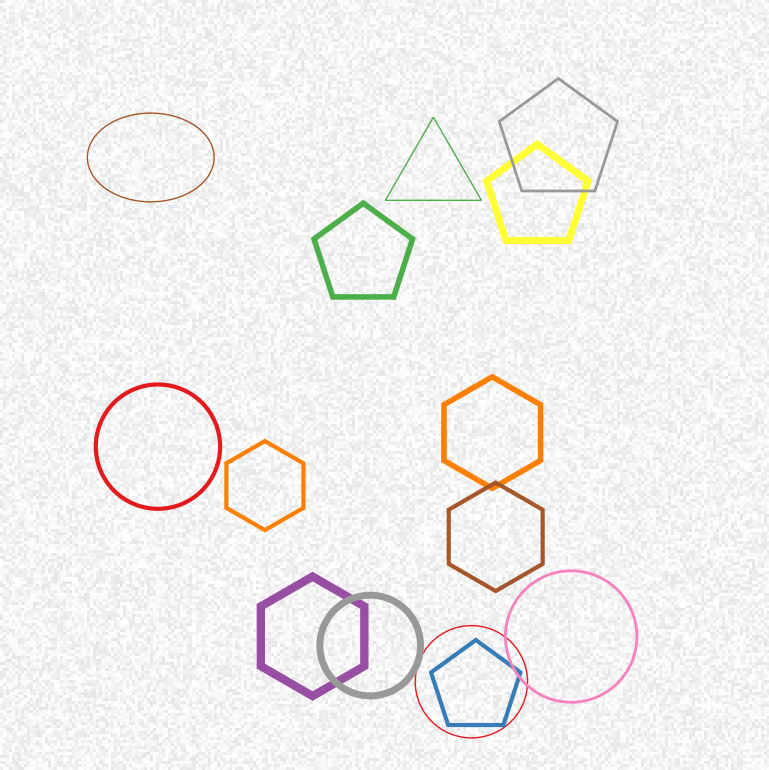[{"shape": "circle", "thickness": 0.5, "radius": 0.36, "center": [0.612, 0.115]}, {"shape": "circle", "thickness": 1.5, "radius": 0.4, "center": [0.205, 0.42]}, {"shape": "pentagon", "thickness": 1.5, "radius": 0.31, "center": [0.618, 0.108]}, {"shape": "triangle", "thickness": 0.5, "radius": 0.36, "center": [0.563, 0.776]}, {"shape": "pentagon", "thickness": 2, "radius": 0.34, "center": [0.472, 0.669]}, {"shape": "hexagon", "thickness": 3, "radius": 0.39, "center": [0.406, 0.174]}, {"shape": "hexagon", "thickness": 2, "radius": 0.36, "center": [0.639, 0.438]}, {"shape": "hexagon", "thickness": 1.5, "radius": 0.29, "center": [0.344, 0.369]}, {"shape": "pentagon", "thickness": 2.5, "radius": 0.35, "center": [0.698, 0.744]}, {"shape": "oval", "thickness": 0.5, "radius": 0.41, "center": [0.196, 0.795]}, {"shape": "hexagon", "thickness": 1.5, "radius": 0.35, "center": [0.644, 0.303]}, {"shape": "circle", "thickness": 1, "radius": 0.43, "center": [0.742, 0.173]}, {"shape": "circle", "thickness": 2.5, "radius": 0.33, "center": [0.481, 0.162]}, {"shape": "pentagon", "thickness": 1, "radius": 0.4, "center": [0.725, 0.817]}]